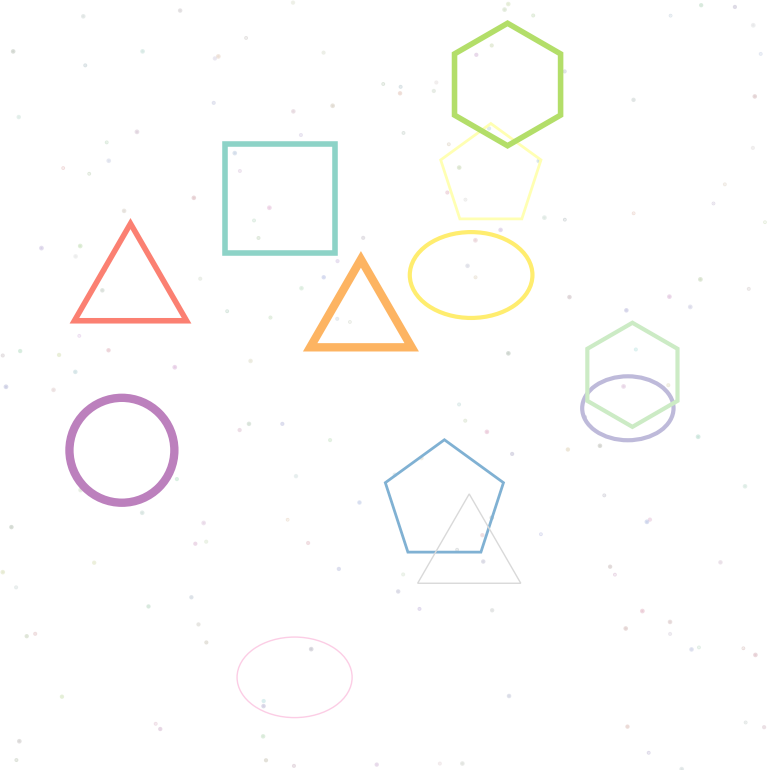[{"shape": "square", "thickness": 2, "radius": 0.36, "center": [0.363, 0.742]}, {"shape": "pentagon", "thickness": 1, "radius": 0.34, "center": [0.637, 0.771]}, {"shape": "oval", "thickness": 1.5, "radius": 0.3, "center": [0.815, 0.47]}, {"shape": "triangle", "thickness": 2, "radius": 0.42, "center": [0.169, 0.625]}, {"shape": "pentagon", "thickness": 1, "radius": 0.4, "center": [0.577, 0.348]}, {"shape": "triangle", "thickness": 3, "radius": 0.38, "center": [0.469, 0.587]}, {"shape": "hexagon", "thickness": 2, "radius": 0.4, "center": [0.659, 0.89]}, {"shape": "oval", "thickness": 0.5, "radius": 0.37, "center": [0.383, 0.12]}, {"shape": "triangle", "thickness": 0.5, "radius": 0.39, "center": [0.609, 0.281]}, {"shape": "circle", "thickness": 3, "radius": 0.34, "center": [0.158, 0.415]}, {"shape": "hexagon", "thickness": 1.5, "radius": 0.34, "center": [0.821, 0.513]}, {"shape": "oval", "thickness": 1.5, "radius": 0.4, "center": [0.612, 0.643]}]